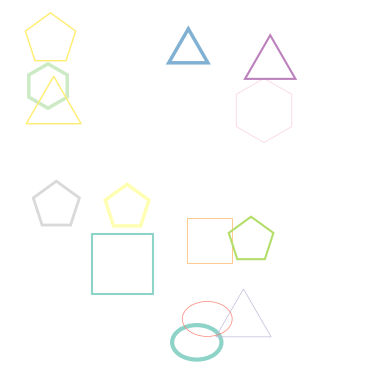[{"shape": "square", "thickness": 1.5, "radius": 0.4, "center": [0.317, 0.314]}, {"shape": "oval", "thickness": 3, "radius": 0.32, "center": [0.511, 0.111]}, {"shape": "pentagon", "thickness": 2.5, "radius": 0.3, "center": [0.33, 0.462]}, {"shape": "triangle", "thickness": 0.5, "radius": 0.41, "center": [0.632, 0.167]}, {"shape": "oval", "thickness": 0.5, "radius": 0.32, "center": [0.538, 0.172]}, {"shape": "triangle", "thickness": 2.5, "radius": 0.29, "center": [0.489, 0.866]}, {"shape": "square", "thickness": 0.5, "radius": 0.29, "center": [0.544, 0.376]}, {"shape": "pentagon", "thickness": 1.5, "radius": 0.3, "center": [0.652, 0.376]}, {"shape": "hexagon", "thickness": 0.5, "radius": 0.42, "center": [0.686, 0.713]}, {"shape": "pentagon", "thickness": 2, "radius": 0.31, "center": [0.146, 0.466]}, {"shape": "triangle", "thickness": 1.5, "radius": 0.38, "center": [0.702, 0.833]}, {"shape": "hexagon", "thickness": 2.5, "radius": 0.29, "center": [0.125, 0.777]}, {"shape": "pentagon", "thickness": 1, "radius": 0.34, "center": [0.131, 0.898]}, {"shape": "triangle", "thickness": 1, "radius": 0.41, "center": [0.139, 0.72]}]